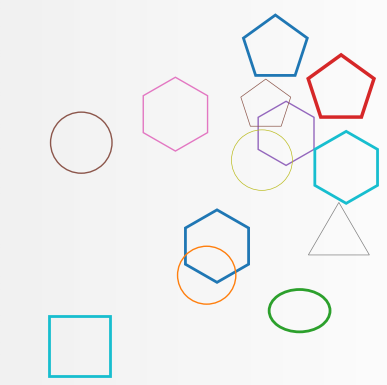[{"shape": "hexagon", "thickness": 2, "radius": 0.47, "center": [0.56, 0.361]}, {"shape": "pentagon", "thickness": 2, "radius": 0.43, "center": [0.711, 0.874]}, {"shape": "circle", "thickness": 1, "radius": 0.38, "center": [0.533, 0.285]}, {"shape": "oval", "thickness": 2, "radius": 0.39, "center": [0.773, 0.193]}, {"shape": "pentagon", "thickness": 2.5, "radius": 0.45, "center": [0.88, 0.768]}, {"shape": "hexagon", "thickness": 1, "radius": 0.42, "center": [0.738, 0.654]}, {"shape": "circle", "thickness": 1, "radius": 0.4, "center": [0.21, 0.629]}, {"shape": "pentagon", "thickness": 0.5, "radius": 0.34, "center": [0.686, 0.727]}, {"shape": "hexagon", "thickness": 1, "radius": 0.48, "center": [0.453, 0.703]}, {"shape": "triangle", "thickness": 0.5, "radius": 0.45, "center": [0.874, 0.383]}, {"shape": "circle", "thickness": 0.5, "radius": 0.39, "center": [0.676, 0.584]}, {"shape": "square", "thickness": 2, "radius": 0.39, "center": [0.206, 0.101]}, {"shape": "hexagon", "thickness": 2, "radius": 0.47, "center": [0.893, 0.565]}]